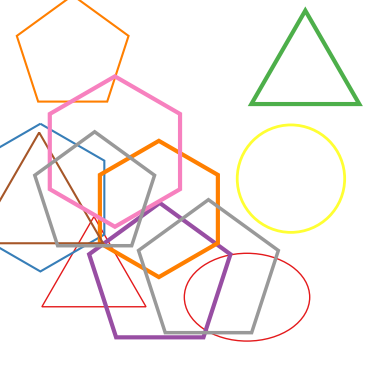[{"shape": "oval", "thickness": 1, "radius": 0.81, "center": [0.642, 0.228]}, {"shape": "triangle", "thickness": 1, "radius": 0.78, "center": [0.244, 0.281]}, {"shape": "hexagon", "thickness": 1.5, "radius": 0.96, "center": [0.105, 0.487]}, {"shape": "triangle", "thickness": 3, "radius": 0.81, "center": [0.793, 0.811]}, {"shape": "pentagon", "thickness": 3, "radius": 0.96, "center": [0.415, 0.28]}, {"shape": "hexagon", "thickness": 3, "radius": 0.88, "center": [0.413, 0.457]}, {"shape": "pentagon", "thickness": 1.5, "radius": 0.76, "center": [0.189, 0.86]}, {"shape": "circle", "thickness": 2, "radius": 0.7, "center": [0.756, 0.536]}, {"shape": "triangle", "thickness": 1.5, "radius": 0.96, "center": [0.102, 0.464]}, {"shape": "hexagon", "thickness": 3, "radius": 0.98, "center": [0.298, 0.606]}, {"shape": "pentagon", "thickness": 2.5, "radius": 0.95, "center": [0.541, 0.29]}, {"shape": "pentagon", "thickness": 2.5, "radius": 0.82, "center": [0.246, 0.494]}]